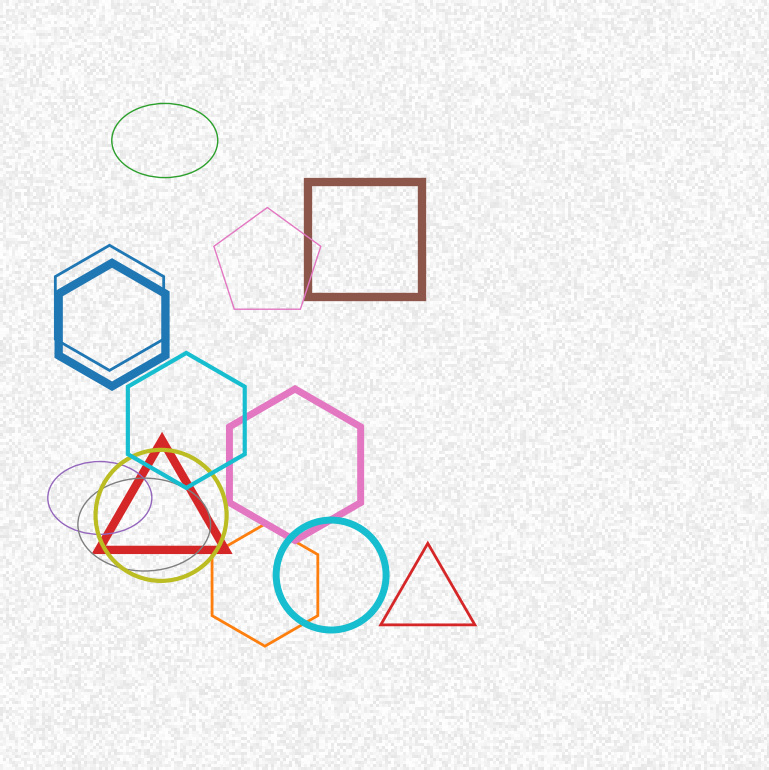[{"shape": "hexagon", "thickness": 3, "radius": 0.4, "center": [0.146, 0.578]}, {"shape": "hexagon", "thickness": 1, "radius": 0.41, "center": [0.142, 0.6]}, {"shape": "hexagon", "thickness": 1, "radius": 0.4, "center": [0.344, 0.24]}, {"shape": "oval", "thickness": 0.5, "radius": 0.34, "center": [0.214, 0.818]}, {"shape": "triangle", "thickness": 1, "radius": 0.35, "center": [0.556, 0.224]}, {"shape": "triangle", "thickness": 3, "radius": 0.48, "center": [0.21, 0.333]}, {"shape": "oval", "thickness": 0.5, "radius": 0.34, "center": [0.13, 0.353]}, {"shape": "square", "thickness": 3, "radius": 0.37, "center": [0.474, 0.689]}, {"shape": "pentagon", "thickness": 0.5, "radius": 0.37, "center": [0.347, 0.657]}, {"shape": "hexagon", "thickness": 2.5, "radius": 0.49, "center": [0.383, 0.396]}, {"shape": "oval", "thickness": 0.5, "radius": 0.43, "center": [0.187, 0.319]}, {"shape": "circle", "thickness": 1.5, "radius": 0.43, "center": [0.209, 0.331]}, {"shape": "hexagon", "thickness": 1.5, "radius": 0.44, "center": [0.242, 0.454]}, {"shape": "circle", "thickness": 2.5, "radius": 0.36, "center": [0.43, 0.253]}]